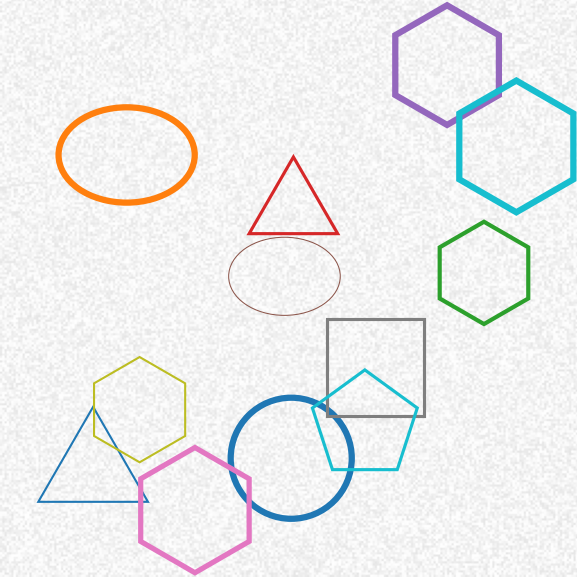[{"shape": "circle", "thickness": 3, "radius": 0.52, "center": [0.504, 0.206]}, {"shape": "triangle", "thickness": 1, "radius": 0.55, "center": [0.161, 0.185]}, {"shape": "oval", "thickness": 3, "radius": 0.59, "center": [0.219, 0.731]}, {"shape": "hexagon", "thickness": 2, "radius": 0.44, "center": [0.838, 0.527]}, {"shape": "triangle", "thickness": 1.5, "radius": 0.44, "center": [0.508, 0.639]}, {"shape": "hexagon", "thickness": 3, "radius": 0.52, "center": [0.774, 0.886]}, {"shape": "oval", "thickness": 0.5, "radius": 0.48, "center": [0.493, 0.521]}, {"shape": "hexagon", "thickness": 2.5, "radius": 0.54, "center": [0.338, 0.116]}, {"shape": "square", "thickness": 1.5, "radius": 0.42, "center": [0.65, 0.362]}, {"shape": "hexagon", "thickness": 1, "radius": 0.46, "center": [0.242, 0.29]}, {"shape": "pentagon", "thickness": 1.5, "radius": 0.48, "center": [0.632, 0.263]}, {"shape": "hexagon", "thickness": 3, "radius": 0.57, "center": [0.894, 0.746]}]